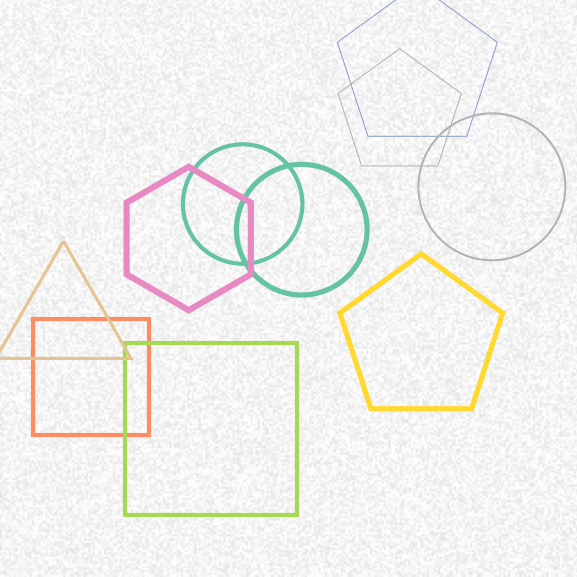[{"shape": "circle", "thickness": 2, "radius": 0.52, "center": [0.42, 0.646]}, {"shape": "circle", "thickness": 2.5, "radius": 0.57, "center": [0.523, 0.601]}, {"shape": "square", "thickness": 2, "radius": 0.5, "center": [0.158, 0.346]}, {"shape": "pentagon", "thickness": 0.5, "radius": 0.73, "center": [0.723, 0.881]}, {"shape": "hexagon", "thickness": 3, "radius": 0.62, "center": [0.327, 0.586]}, {"shape": "square", "thickness": 2, "radius": 0.74, "center": [0.366, 0.256]}, {"shape": "pentagon", "thickness": 2.5, "radius": 0.74, "center": [0.729, 0.411]}, {"shape": "triangle", "thickness": 1.5, "radius": 0.68, "center": [0.11, 0.446]}, {"shape": "pentagon", "thickness": 0.5, "radius": 0.56, "center": [0.692, 0.803]}, {"shape": "circle", "thickness": 1, "radius": 0.64, "center": [0.852, 0.676]}]